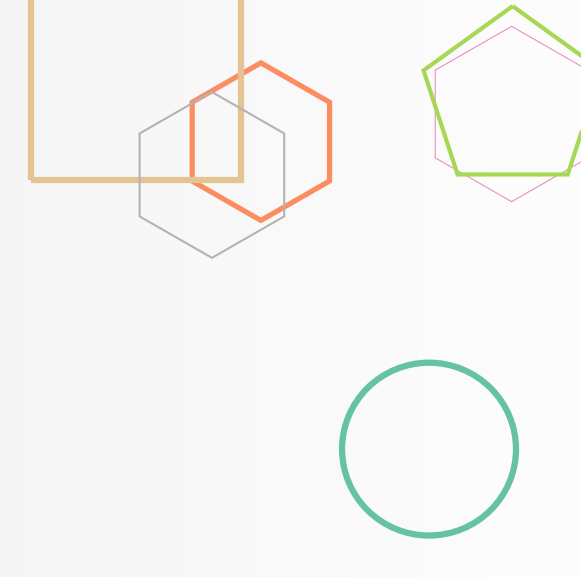[{"shape": "circle", "thickness": 3, "radius": 0.75, "center": [0.738, 0.221]}, {"shape": "hexagon", "thickness": 2.5, "radius": 0.68, "center": [0.449, 0.754]}, {"shape": "hexagon", "thickness": 0.5, "radius": 0.76, "center": [0.88, 0.802]}, {"shape": "pentagon", "thickness": 2, "radius": 0.81, "center": [0.882, 0.827]}, {"shape": "square", "thickness": 3, "radius": 0.9, "center": [0.234, 0.868]}, {"shape": "hexagon", "thickness": 1, "radius": 0.72, "center": [0.365, 0.696]}]